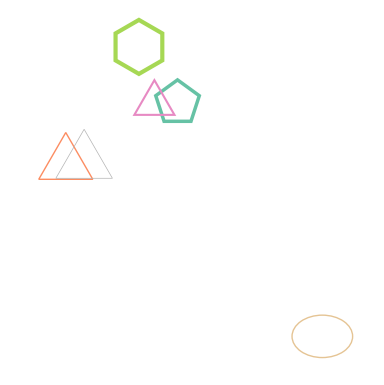[{"shape": "pentagon", "thickness": 2.5, "radius": 0.3, "center": [0.461, 0.733]}, {"shape": "triangle", "thickness": 1, "radius": 0.4, "center": [0.171, 0.575]}, {"shape": "triangle", "thickness": 1.5, "radius": 0.3, "center": [0.401, 0.732]}, {"shape": "hexagon", "thickness": 3, "radius": 0.35, "center": [0.361, 0.878]}, {"shape": "oval", "thickness": 1, "radius": 0.39, "center": [0.837, 0.126]}, {"shape": "triangle", "thickness": 0.5, "radius": 0.42, "center": [0.219, 0.579]}]